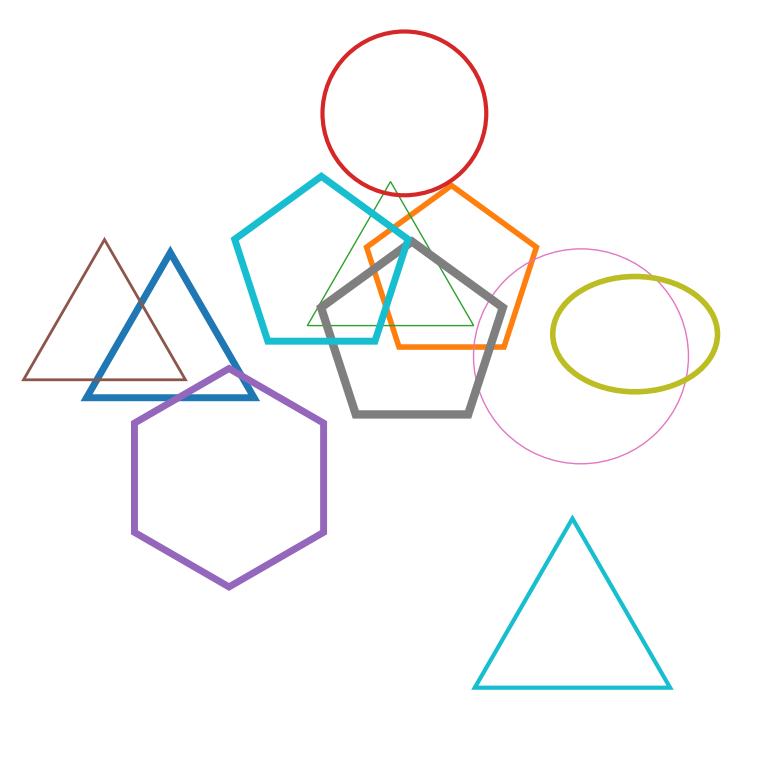[{"shape": "triangle", "thickness": 2.5, "radius": 0.63, "center": [0.221, 0.546]}, {"shape": "pentagon", "thickness": 2, "radius": 0.58, "center": [0.586, 0.643]}, {"shape": "triangle", "thickness": 0.5, "radius": 0.62, "center": [0.507, 0.639]}, {"shape": "circle", "thickness": 1.5, "radius": 0.53, "center": [0.525, 0.853]}, {"shape": "hexagon", "thickness": 2.5, "radius": 0.71, "center": [0.297, 0.38]}, {"shape": "triangle", "thickness": 1, "radius": 0.61, "center": [0.136, 0.567]}, {"shape": "circle", "thickness": 0.5, "radius": 0.7, "center": [0.755, 0.537]}, {"shape": "pentagon", "thickness": 3, "radius": 0.62, "center": [0.535, 0.562]}, {"shape": "oval", "thickness": 2, "radius": 0.53, "center": [0.825, 0.566]}, {"shape": "pentagon", "thickness": 2.5, "radius": 0.59, "center": [0.417, 0.653]}, {"shape": "triangle", "thickness": 1.5, "radius": 0.73, "center": [0.743, 0.18]}]